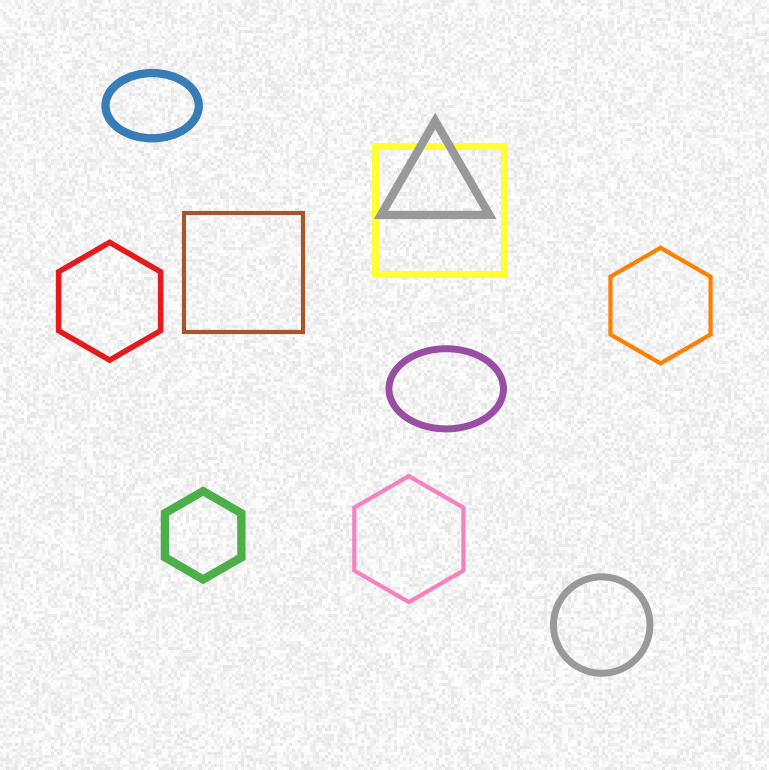[{"shape": "hexagon", "thickness": 2, "radius": 0.38, "center": [0.142, 0.609]}, {"shape": "oval", "thickness": 3, "radius": 0.3, "center": [0.198, 0.863]}, {"shape": "hexagon", "thickness": 3, "radius": 0.29, "center": [0.264, 0.305]}, {"shape": "oval", "thickness": 2.5, "radius": 0.37, "center": [0.58, 0.495]}, {"shape": "hexagon", "thickness": 1.5, "radius": 0.38, "center": [0.858, 0.603]}, {"shape": "square", "thickness": 2.5, "radius": 0.42, "center": [0.571, 0.727]}, {"shape": "square", "thickness": 1.5, "radius": 0.39, "center": [0.316, 0.647]}, {"shape": "hexagon", "thickness": 1.5, "radius": 0.41, "center": [0.531, 0.3]}, {"shape": "circle", "thickness": 2.5, "radius": 0.31, "center": [0.781, 0.188]}, {"shape": "triangle", "thickness": 3, "radius": 0.41, "center": [0.565, 0.762]}]